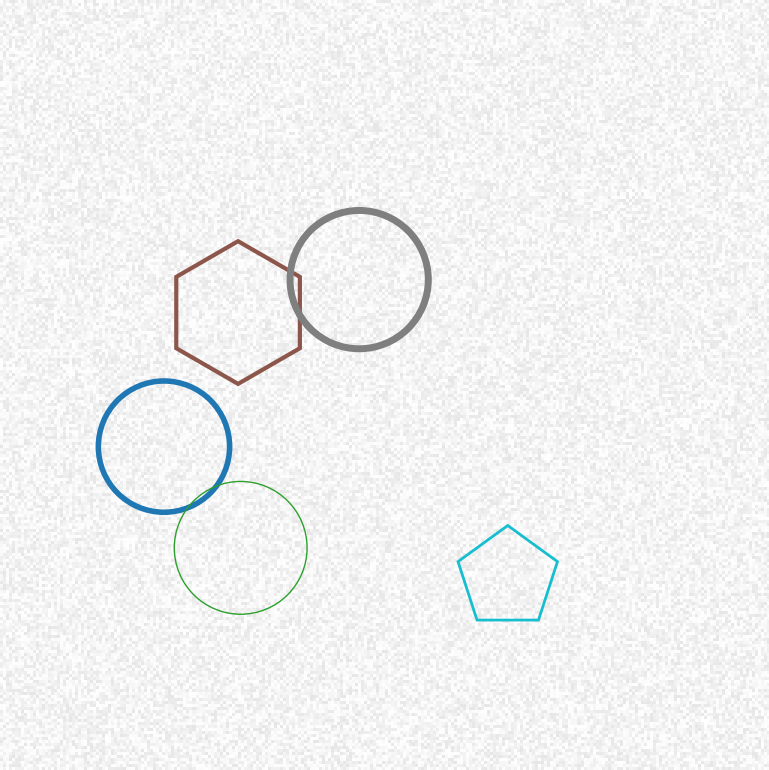[{"shape": "circle", "thickness": 2, "radius": 0.43, "center": [0.213, 0.42]}, {"shape": "circle", "thickness": 0.5, "radius": 0.43, "center": [0.313, 0.289]}, {"shape": "hexagon", "thickness": 1.5, "radius": 0.46, "center": [0.309, 0.594]}, {"shape": "circle", "thickness": 2.5, "radius": 0.45, "center": [0.466, 0.637]}, {"shape": "pentagon", "thickness": 1, "radius": 0.34, "center": [0.659, 0.25]}]